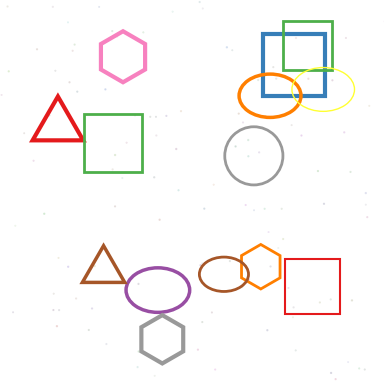[{"shape": "square", "thickness": 1.5, "radius": 0.36, "center": [0.812, 0.257]}, {"shape": "triangle", "thickness": 3, "radius": 0.38, "center": [0.15, 0.673]}, {"shape": "square", "thickness": 3, "radius": 0.4, "center": [0.764, 0.831]}, {"shape": "square", "thickness": 2, "radius": 0.37, "center": [0.293, 0.629]}, {"shape": "square", "thickness": 2, "radius": 0.32, "center": [0.799, 0.882]}, {"shape": "oval", "thickness": 2.5, "radius": 0.41, "center": [0.41, 0.247]}, {"shape": "oval", "thickness": 2.5, "radius": 0.4, "center": [0.701, 0.751]}, {"shape": "hexagon", "thickness": 2, "radius": 0.29, "center": [0.677, 0.307]}, {"shape": "oval", "thickness": 1, "radius": 0.41, "center": [0.84, 0.768]}, {"shape": "triangle", "thickness": 2.5, "radius": 0.32, "center": [0.269, 0.298]}, {"shape": "oval", "thickness": 2, "radius": 0.32, "center": [0.582, 0.288]}, {"shape": "hexagon", "thickness": 3, "radius": 0.33, "center": [0.32, 0.853]}, {"shape": "circle", "thickness": 2, "radius": 0.38, "center": [0.659, 0.595]}, {"shape": "hexagon", "thickness": 3, "radius": 0.31, "center": [0.422, 0.119]}]